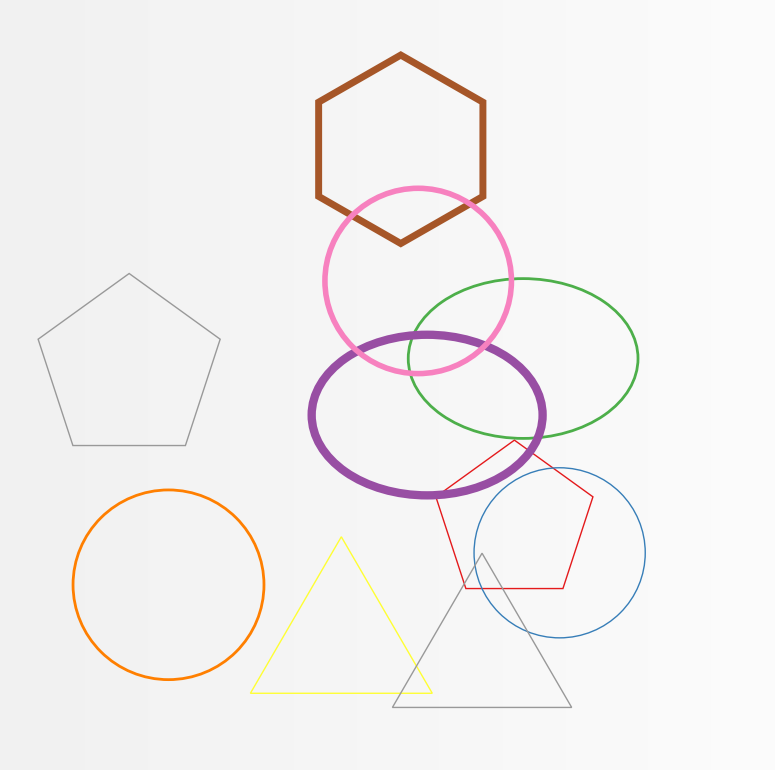[{"shape": "pentagon", "thickness": 0.5, "radius": 0.53, "center": [0.664, 0.322]}, {"shape": "circle", "thickness": 0.5, "radius": 0.55, "center": [0.722, 0.282]}, {"shape": "oval", "thickness": 1, "radius": 0.74, "center": [0.675, 0.534]}, {"shape": "oval", "thickness": 3, "radius": 0.74, "center": [0.551, 0.461]}, {"shape": "circle", "thickness": 1, "radius": 0.62, "center": [0.217, 0.241]}, {"shape": "triangle", "thickness": 0.5, "radius": 0.68, "center": [0.44, 0.167]}, {"shape": "hexagon", "thickness": 2.5, "radius": 0.61, "center": [0.517, 0.806]}, {"shape": "circle", "thickness": 2, "radius": 0.6, "center": [0.54, 0.635]}, {"shape": "triangle", "thickness": 0.5, "radius": 0.67, "center": [0.622, 0.148]}, {"shape": "pentagon", "thickness": 0.5, "radius": 0.62, "center": [0.167, 0.521]}]